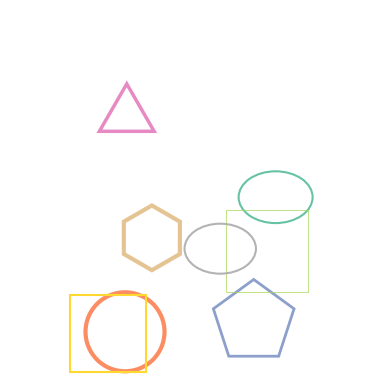[{"shape": "oval", "thickness": 1.5, "radius": 0.48, "center": [0.716, 0.488]}, {"shape": "circle", "thickness": 3, "radius": 0.51, "center": [0.325, 0.138]}, {"shape": "pentagon", "thickness": 2, "radius": 0.55, "center": [0.659, 0.164]}, {"shape": "triangle", "thickness": 2.5, "radius": 0.41, "center": [0.329, 0.7]}, {"shape": "square", "thickness": 0.5, "radius": 0.53, "center": [0.694, 0.347]}, {"shape": "square", "thickness": 1.5, "radius": 0.5, "center": [0.281, 0.134]}, {"shape": "hexagon", "thickness": 3, "radius": 0.42, "center": [0.394, 0.382]}, {"shape": "oval", "thickness": 1.5, "radius": 0.46, "center": [0.572, 0.354]}]